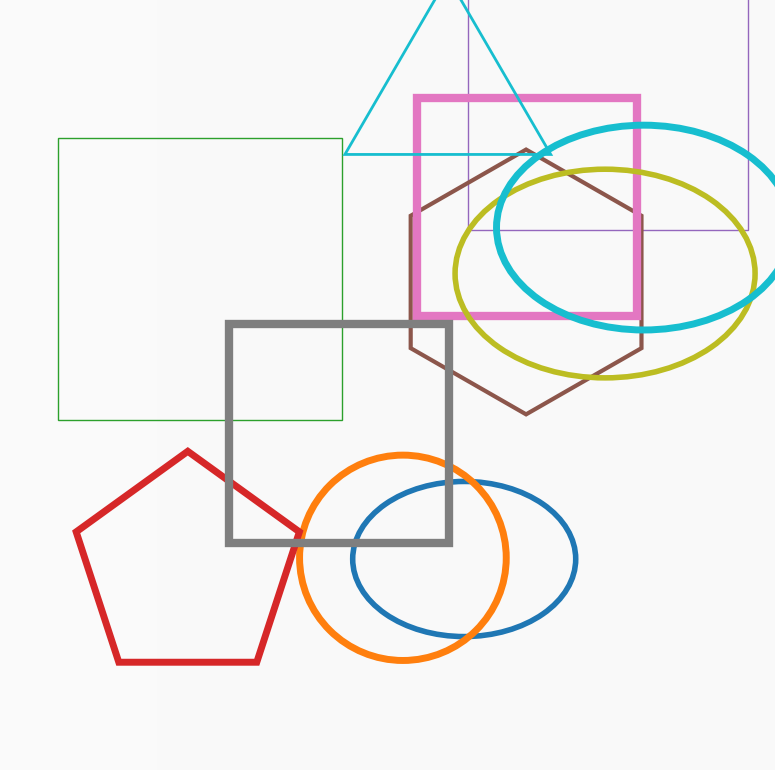[{"shape": "oval", "thickness": 2, "radius": 0.72, "center": [0.599, 0.274]}, {"shape": "circle", "thickness": 2.5, "radius": 0.67, "center": [0.52, 0.276]}, {"shape": "square", "thickness": 0.5, "radius": 0.92, "center": [0.258, 0.638]}, {"shape": "pentagon", "thickness": 2.5, "radius": 0.76, "center": [0.242, 0.262]}, {"shape": "square", "thickness": 0.5, "radius": 0.91, "center": [0.785, 0.882]}, {"shape": "hexagon", "thickness": 1.5, "radius": 0.86, "center": [0.679, 0.634]}, {"shape": "square", "thickness": 3, "radius": 0.71, "center": [0.68, 0.731]}, {"shape": "square", "thickness": 3, "radius": 0.71, "center": [0.437, 0.436]}, {"shape": "oval", "thickness": 2, "radius": 0.97, "center": [0.781, 0.645]}, {"shape": "oval", "thickness": 2.5, "radius": 0.95, "center": [0.831, 0.704]}, {"shape": "triangle", "thickness": 1, "radius": 0.77, "center": [0.578, 0.876]}]